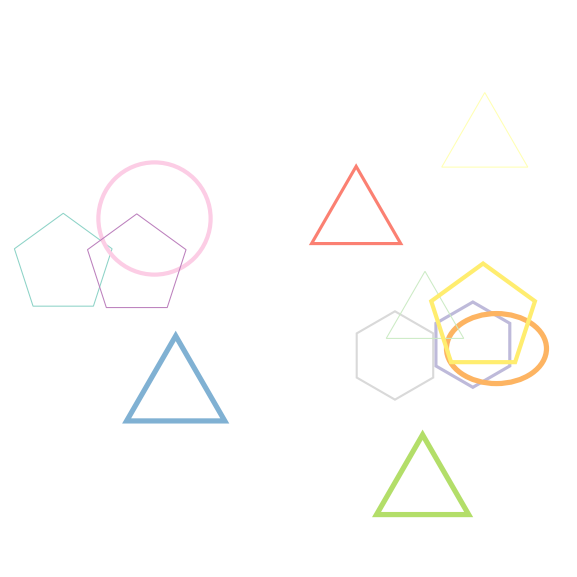[{"shape": "pentagon", "thickness": 0.5, "radius": 0.44, "center": [0.109, 0.541]}, {"shape": "triangle", "thickness": 0.5, "radius": 0.43, "center": [0.839, 0.753]}, {"shape": "hexagon", "thickness": 1.5, "radius": 0.37, "center": [0.819, 0.402]}, {"shape": "triangle", "thickness": 1.5, "radius": 0.45, "center": [0.617, 0.622]}, {"shape": "triangle", "thickness": 2.5, "radius": 0.49, "center": [0.304, 0.319]}, {"shape": "oval", "thickness": 2.5, "radius": 0.43, "center": [0.86, 0.396]}, {"shape": "triangle", "thickness": 2.5, "radius": 0.46, "center": [0.732, 0.154]}, {"shape": "circle", "thickness": 2, "radius": 0.49, "center": [0.268, 0.621]}, {"shape": "hexagon", "thickness": 1, "radius": 0.38, "center": [0.684, 0.384]}, {"shape": "pentagon", "thickness": 0.5, "radius": 0.45, "center": [0.237, 0.539]}, {"shape": "triangle", "thickness": 0.5, "radius": 0.39, "center": [0.736, 0.452]}, {"shape": "pentagon", "thickness": 2, "radius": 0.47, "center": [0.837, 0.448]}]